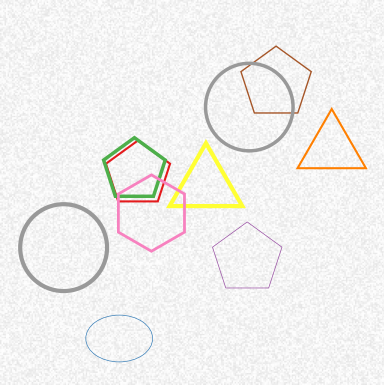[{"shape": "pentagon", "thickness": 1.5, "radius": 0.44, "center": [0.358, 0.548]}, {"shape": "oval", "thickness": 0.5, "radius": 0.43, "center": [0.31, 0.121]}, {"shape": "pentagon", "thickness": 2.5, "radius": 0.42, "center": [0.349, 0.558]}, {"shape": "pentagon", "thickness": 0.5, "radius": 0.47, "center": [0.642, 0.329]}, {"shape": "triangle", "thickness": 1.5, "radius": 0.51, "center": [0.862, 0.614]}, {"shape": "triangle", "thickness": 3, "radius": 0.54, "center": [0.535, 0.519]}, {"shape": "pentagon", "thickness": 1, "radius": 0.48, "center": [0.717, 0.784]}, {"shape": "hexagon", "thickness": 2, "radius": 0.5, "center": [0.393, 0.447]}, {"shape": "circle", "thickness": 3, "radius": 0.56, "center": [0.165, 0.357]}, {"shape": "circle", "thickness": 2.5, "radius": 0.57, "center": [0.648, 0.722]}]